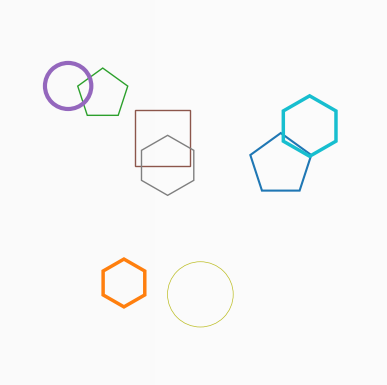[{"shape": "pentagon", "thickness": 1.5, "radius": 0.41, "center": [0.725, 0.572]}, {"shape": "hexagon", "thickness": 2.5, "radius": 0.31, "center": [0.32, 0.265]}, {"shape": "pentagon", "thickness": 1, "radius": 0.34, "center": [0.265, 0.755]}, {"shape": "circle", "thickness": 3, "radius": 0.3, "center": [0.176, 0.777]}, {"shape": "square", "thickness": 1, "radius": 0.36, "center": [0.42, 0.642]}, {"shape": "hexagon", "thickness": 1, "radius": 0.39, "center": [0.433, 0.571]}, {"shape": "circle", "thickness": 0.5, "radius": 0.42, "center": [0.517, 0.235]}, {"shape": "hexagon", "thickness": 2.5, "radius": 0.39, "center": [0.799, 0.673]}]